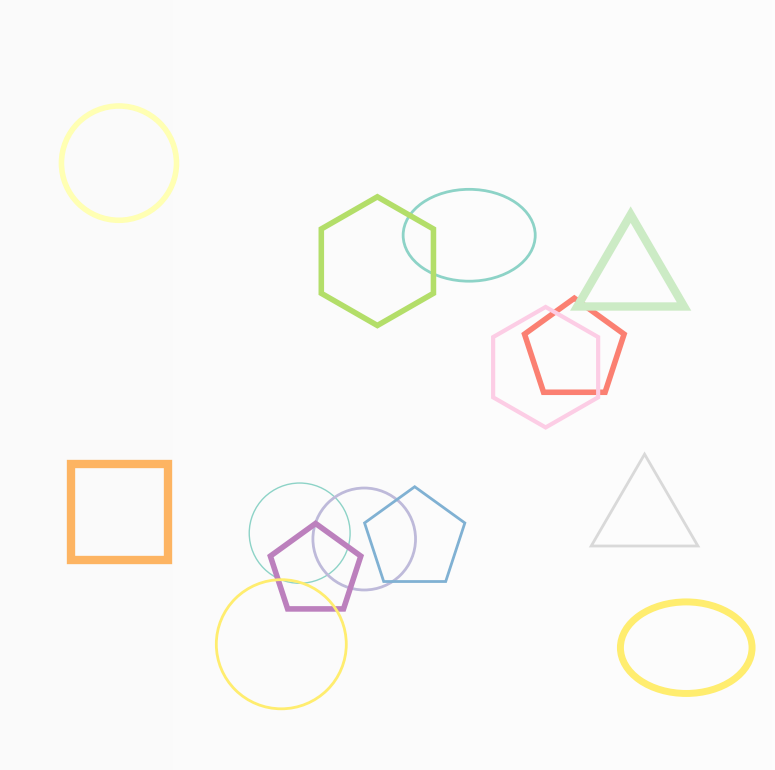[{"shape": "circle", "thickness": 0.5, "radius": 0.33, "center": [0.387, 0.308]}, {"shape": "oval", "thickness": 1, "radius": 0.43, "center": [0.605, 0.694]}, {"shape": "circle", "thickness": 2, "radius": 0.37, "center": [0.154, 0.788]}, {"shape": "circle", "thickness": 1, "radius": 0.33, "center": [0.47, 0.3]}, {"shape": "pentagon", "thickness": 2, "radius": 0.34, "center": [0.741, 0.545]}, {"shape": "pentagon", "thickness": 1, "radius": 0.34, "center": [0.535, 0.3]}, {"shape": "square", "thickness": 3, "radius": 0.31, "center": [0.154, 0.335]}, {"shape": "hexagon", "thickness": 2, "radius": 0.42, "center": [0.487, 0.661]}, {"shape": "hexagon", "thickness": 1.5, "radius": 0.39, "center": [0.704, 0.523]}, {"shape": "triangle", "thickness": 1, "radius": 0.4, "center": [0.832, 0.331]}, {"shape": "pentagon", "thickness": 2, "radius": 0.31, "center": [0.407, 0.259]}, {"shape": "triangle", "thickness": 3, "radius": 0.4, "center": [0.814, 0.642]}, {"shape": "oval", "thickness": 2.5, "radius": 0.42, "center": [0.885, 0.159]}, {"shape": "circle", "thickness": 1, "radius": 0.42, "center": [0.363, 0.163]}]